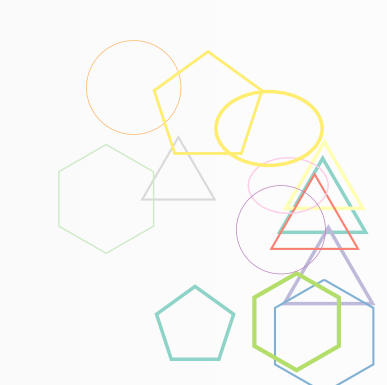[{"shape": "triangle", "thickness": 2.5, "radius": 0.64, "center": [0.833, 0.461]}, {"shape": "pentagon", "thickness": 2.5, "radius": 0.52, "center": [0.503, 0.151]}, {"shape": "triangle", "thickness": 2.5, "radius": 0.57, "center": [0.837, 0.516]}, {"shape": "triangle", "thickness": 2.5, "radius": 0.66, "center": [0.847, 0.277]}, {"shape": "triangle", "thickness": 1.5, "radius": 0.65, "center": [0.812, 0.418]}, {"shape": "hexagon", "thickness": 1.5, "radius": 0.73, "center": [0.837, 0.127]}, {"shape": "circle", "thickness": 0.5, "radius": 0.61, "center": [0.345, 0.773]}, {"shape": "hexagon", "thickness": 3, "radius": 0.63, "center": [0.765, 0.164]}, {"shape": "oval", "thickness": 1, "radius": 0.52, "center": [0.744, 0.518]}, {"shape": "triangle", "thickness": 1.5, "radius": 0.54, "center": [0.46, 0.536]}, {"shape": "circle", "thickness": 0.5, "radius": 0.57, "center": [0.725, 0.403]}, {"shape": "hexagon", "thickness": 1, "radius": 0.71, "center": [0.274, 0.483]}, {"shape": "pentagon", "thickness": 2, "radius": 0.73, "center": [0.537, 0.72]}, {"shape": "oval", "thickness": 2.5, "radius": 0.69, "center": [0.694, 0.666]}]